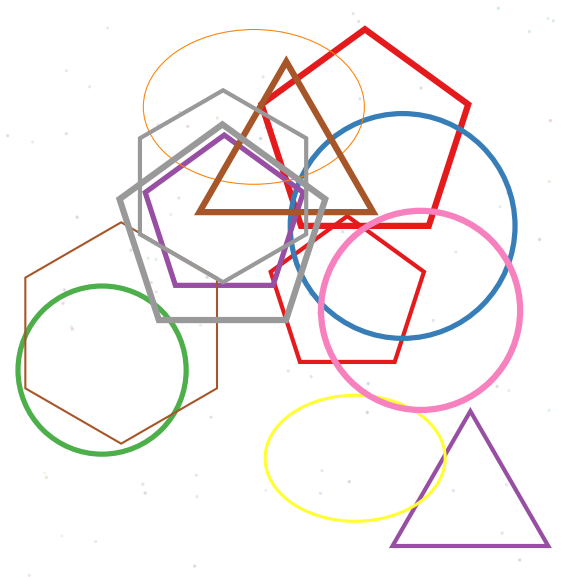[{"shape": "pentagon", "thickness": 3, "radius": 0.94, "center": [0.632, 0.76]}, {"shape": "pentagon", "thickness": 2, "radius": 0.7, "center": [0.601, 0.485]}, {"shape": "circle", "thickness": 2.5, "radius": 0.97, "center": [0.697, 0.608]}, {"shape": "circle", "thickness": 2.5, "radius": 0.73, "center": [0.177, 0.358]}, {"shape": "pentagon", "thickness": 2.5, "radius": 0.72, "center": [0.388, 0.621]}, {"shape": "triangle", "thickness": 2, "radius": 0.78, "center": [0.814, 0.132]}, {"shape": "oval", "thickness": 0.5, "radius": 0.96, "center": [0.44, 0.814]}, {"shape": "oval", "thickness": 1.5, "radius": 0.78, "center": [0.615, 0.206]}, {"shape": "hexagon", "thickness": 1, "radius": 0.96, "center": [0.21, 0.423]}, {"shape": "triangle", "thickness": 3, "radius": 0.87, "center": [0.496, 0.719]}, {"shape": "circle", "thickness": 3, "radius": 0.86, "center": [0.728, 0.462]}, {"shape": "hexagon", "thickness": 2, "radius": 0.83, "center": [0.386, 0.677]}, {"shape": "pentagon", "thickness": 3, "radius": 0.94, "center": [0.385, 0.596]}]